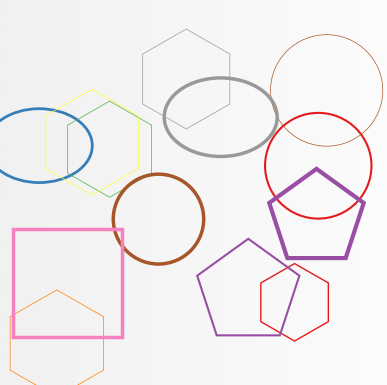[{"shape": "circle", "thickness": 1.5, "radius": 0.69, "center": [0.821, 0.569]}, {"shape": "hexagon", "thickness": 1, "radius": 0.5, "center": [0.76, 0.215]}, {"shape": "oval", "thickness": 2, "radius": 0.69, "center": [0.101, 0.622]}, {"shape": "hexagon", "thickness": 0.5, "radius": 0.62, "center": [0.283, 0.613]}, {"shape": "pentagon", "thickness": 1.5, "radius": 0.69, "center": [0.641, 0.241]}, {"shape": "pentagon", "thickness": 3, "radius": 0.64, "center": [0.817, 0.433]}, {"shape": "hexagon", "thickness": 0.5, "radius": 0.7, "center": [0.147, 0.108]}, {"shape": "hexagon", "thickness": 0.5, "radius": 0.69, "center": [0.238, 0.631]}, {"shape": "circle", "thickness": 2.5, "radius": 0.58, "center": [0.409, 0.431]}, {"shape": "circle", "thickness": 0.5, "radius": 0.72, "center": [0.843, 0.765]}, {"shape": "square", "thickness": 2.5, "radius": 0.7, "center": [0.174, 0.265]}, {"shape": "hexagon", "thickness": 0.5, "radius": 0.65, "center": [0.481, 0.795]}, {"shape": "oval", "thickness": 2.5, "radius": 0.73, "center": [0.57, 0.696]}]